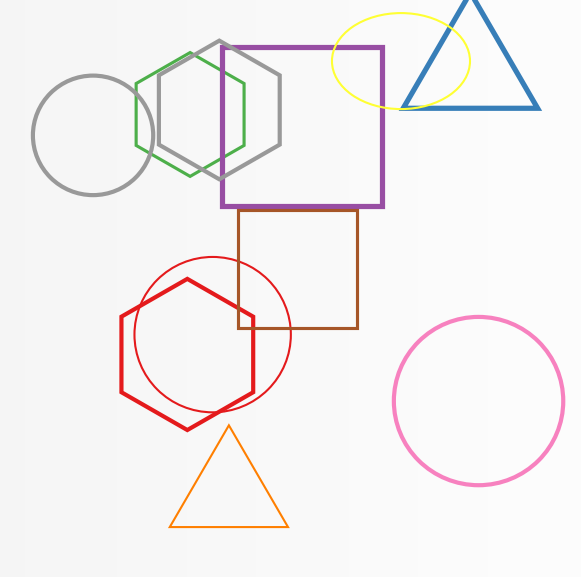[{"shape": "circle", "thickness": 1, "radius": 0.67, "center": [0.366, 0.42]}, {"shape": "hexagon", "thickness": 2, "radius": 0.65, "center": [0.322, 0.385]}, {"shape": "triangle", "thickness": 2.5, "radius": 0.67, "center": [0.809, 0.878]}, {"shape": "hexagon", "thickness": 1.5, "radius": 0.54, "center": [0.327, 0.801]}, {"shape": "square", "thickness": 2.5, "radius": 0.69, "center": [0.52, 0.78]}, {"shape": "triangle", "thickness": 1, "radius": 0.59, "center": [0.394, 0.145]}, {"shape": "oval", "thickness": 1, "radius": 0.59, "center": [0.69, 0.893]}, {"shape": "square", "thickness": 1.5, "radius": 0.51, "center": [0.512, 0.533]}, {"shape": "circle", "thickness": 2, "radius": 0.73, "center": [0.823, 0.305]}, {"shape": "circle", "thickness": 2, "radius": 0.52, "center": [0.16, 0.765]}, {"shape": "hexagon", "thickness": 2, "radius": 0.6, "center": [0.377, 0.809]}]